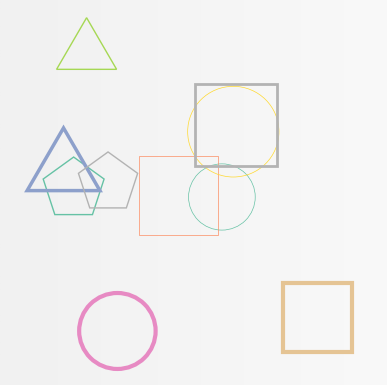[{"shape": "circle", "thickness": 0.5, "radius": 0.43, "center": [0.573, 0.488]}, {"shape": "pentagon", "thickness": 1, "radius": 0.41, "center": [0.19, 0.509]}, {"shape": "square", "thickness": 0.5, "radius": 0.51, "center": [0.46, 0.492]}, {"shape": "triangle", "thickness": 2.5, "radius": 0.54, "center": [0.164, 0.559]}, {"shape": "circle", "thickness": 3, "radius": 0.49, "center": [0.303, 0.14]}, {"shape": "triangle", "thickness": 1, "radius": 0.45, "center": [0.223, 0.865]}, {"shape": "circle", "thickness": 0.5, "radius": 0.59, "center": [0.602, 0.658]}, {"shape": "square", "thickness": 3, "radius": 0.45, "center": [0.819, 0.174]}, {"shape": "pentagon", "thickness": 1, "radius": 0.4, "center": [0.279, 0.525]}, {"shape": "square", "thickness": 2, "radius": 0.53, "center": [0.608, 0.675]}]